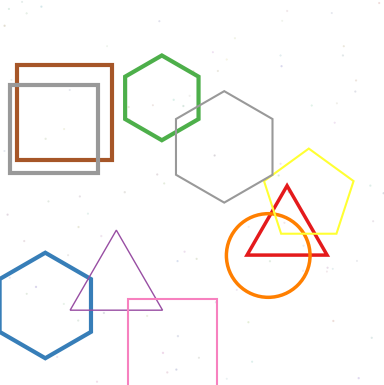[{"shape": "triangle", "thickness": 2.5, "radius": 0.6, "center": [0.746, 0.397]}, {"shape": "hexagon", "thickness": 3, "radius": 0.69, "center": [0.118, 0.207]}, {"shape": "hexagon", "thickness": 3, "radius": 0.55, "center": [0.42, 0.746]}, {"shape": "triangle", "thickness": 1, "radius": 0.69, "center": [0.302, 0.264]}, {"shape": "circle", "thickness": 2.5, "radius": 0.54, "center": [0.697, 0.336]}, {"shape": "pentagon", "thickness": 1.5, "radius": 0.61, "center": [0.802, 0.492]}, {"shape": "square", "thickness": 3, "radius": 0.62, "center": [0.168, 0.708]}, {"shape": "square", "thickness": 1.5, "radius": 0.58, "center": [0.448, 0.107]}, {"shape": "hexagon", "thickness": 1.5, "radius": 0.72, "center": [0.582, 0.618]}, {"shape": "square", "thickness": 3, "radius": 0.57, "center": [0.14, 0.664]}]